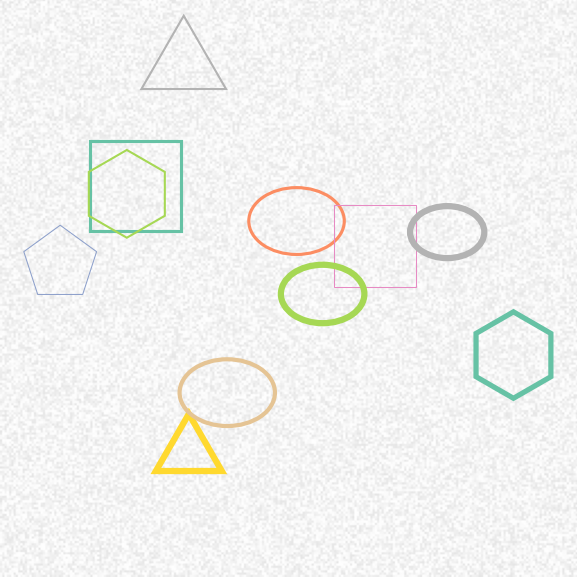[{"shape": "hexagon", "thickness": 2.5, "radius": 0.37, "center": [0.889, 0.384]}, {"shape": "square", "thickness": 1.5, "radius": 0.39, "center": [0.234, 0.677]}, {"shape": "oval", "thickness": 1.5, "radius": 0.41, "center": [0.513, 0.616]}, {"shape": "pentagon", "thickness": 0.5, "radius": 0.33, "center": [0.104, 0.543]}, {"shape": "square", "thickness": 0.5, "radius": 0.35, "center": [0.65, 0.573]}, {"shape": "oval", "thickness": 3, "radius": 0.36, "center": [0.559, 0.49]}, {"shape": "hexagon", "thickness": 1, "radius": 0.38, "center": [0.22, 0.663]}, {"shape": "triangle", "thickness": 3, "radius": 0.33, "center": [0.327, 0.216]}, {"shape": "oval", "thickness": 2, "radius": 0.41, "center": [0.394, 0.319]}, {"shape": "oval", "thickness": 3, "radius": 0.32, "center": [0.774, 0.597]}, {"shape": "triangle", "thickness": 1, "radius": 0.42, "center": [0.318, 0.887]}]